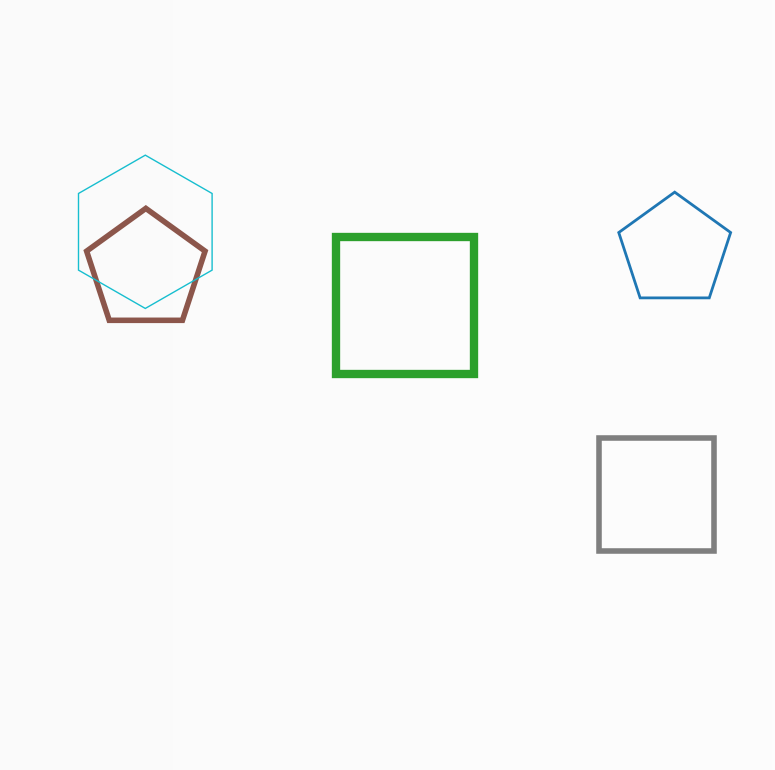[{"shape": "pentagon", "thickness": 1, "radius": 0.38, "center": [0.871, 0.675]}, {"shape": "square", "thickness": 3, "radius": 0.45, "center": [0.522, 0.604]}, {"shape": "pentagon", "thickness": 2, "radius": 0.4, "center": [0.188, 0.649]}, {"shape": "square", "thickness": 2, "radius": 0.37, "center": [0.847, 0.358]}, {"shape": "hexagon", "thickness": 0.5, "radius": 0.5, "center": [0.187, 0.699]}]